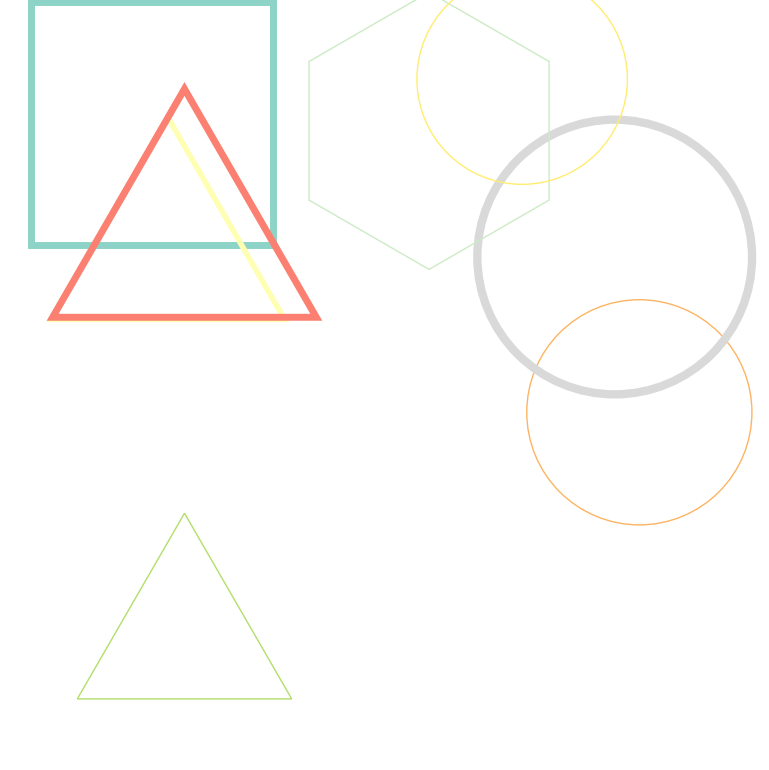[{"shape": "square", "thickness": 2.5, "radius": 0.79, "center": [0.197, 0.84]}, {"shape": "triangle", "thickness": 2, "radius": 0.87, "center": [0.218, 0.673]}, {"shape": "triangle", "thickness": 2.5, "radius": 0.99, "center": [0.24, 0.687]}, {"shape": "circle", "thickness": 0.5, "radius": 0.73, "center": [0.83, 0.465]}, {"shape": "triangle", "thickness": 0.5, "radius": 0.8, "center": [0.24, 0.173]}, {"shape": "circle", "thickness": 3, "radius": 0.89, "center": [0.798, 0.666]}, {"shape": "hexagon", "thickness": 0.5, "radius": 0.9, "center": [0.557, 0.83]}, {"shape": "circle", "thickness": 0.5, "radius": 0.68, "center": [0.678, 0.897]}]